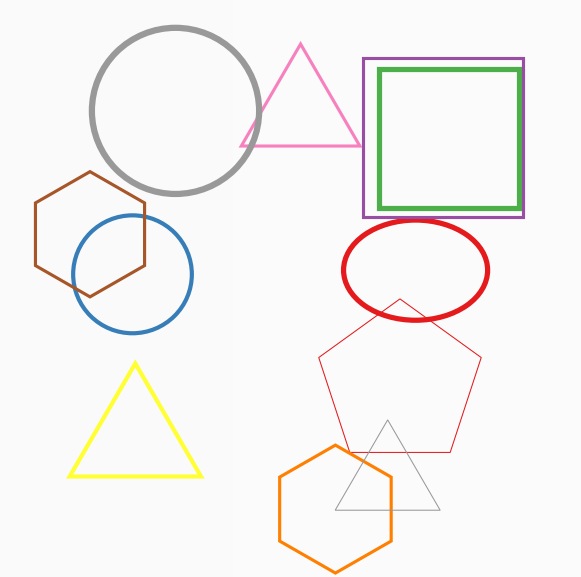[{"shape": "oval", "thickness": 2.5, "radius": 0.62, "center": [0.715, 0.531]}, {"shape": "pentagon", "thickness": 0.5, "radius": 0.73, "center": [0.688, 0.335]}, {"shape": "circle", "thickness": 2, "radius": 0.51, "center": [0.228, 0.524]}, {"shape": "square", "thickness": 2.5, "radius": 0.6, "center": [0.773, 0.759]}, {"shape": "square", "thickness": 1.5, "radius": 0.69, "center": [0.762, 0.761]}, {"shape": "hexagon", "thickness": 1.5, "radius": 0.55, "center": [0.577, 0.118]}, {"shape": "triangle", "thickness": 2, "radius": 0.65, "center": [0.233, 0.239]}, {"shape": "hexagon", "thickness": 1.5, "radius": 0.54, "center": [0.155, 0.593]}, {"shape": "triangle", "thickness": 1.5, "radius": 0.59, "center": [0.517, 0.805]}, {"shape": "triangle", "thickness": 0.5, "radius": 0.52, "center": [0.667, 0.168]}, {"shape": "circle", "thickness": 3, "radius": 0.72, "center": [0.302, 0.807]}]